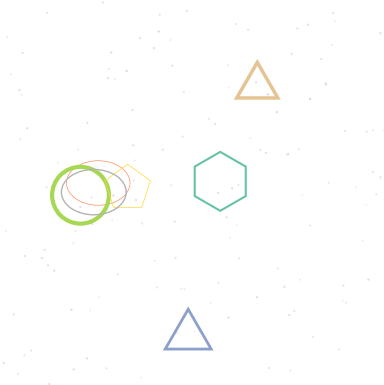[{"shape": "hexagon", "thickness": 1.5, "radius": 0.38, "center": [0.572, 0.529]}, {"shape": "oval", "thickness": 0.5, "radius": 0.41, "center": [0.255, 0.525]}, {"shape": "triangle", "thickness": 2, "radius": 0.34, "center": [0.489, 0.128]}, {"shape": "circle", "thickness": 3, "radius": 0.37, "center": [0.209, 0.493]}, {"shape": "pentagon", "thickness": 0.5, "radius": 0.31, "center": [0.332, 0.511]}, {"shape": "triangle", "thickness": 2.5, "radius": 0.31, "center": [0.668, 0.776]}, {"shape": "oval", "thickness": 1, "radius": 0.42, "center": [0.244, 0.501]}]